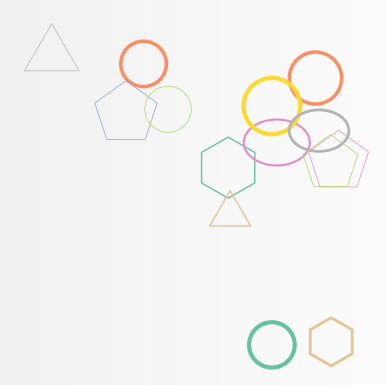[{"shape": "hexagon", "thickness": 1, "radius": 0.4, "center": [0.589, 0.565]}, {"shape": "circle", "thickness": 3, "radius": 0.29, "center": [0.702, 0.104]}, {"shape": "circle", "thickness": 2.5, "radius": 0.34, "center": [0.814, 0.797]}, {"shape": "circle", "thickness": 2.5, "radius": 0.29, "center": [0.37, 0.834]}, {"shape": "pentagon", "thickness": 0.5, "radius": 0.42, "center": [0.325, 0.706]}, {"shape": "pentagon", "thickness": 0.5, "radius": 0.41, "center": [0.874, 0.58]}, {"shape": "oval", "thickness": 1.5, "radius": 0.43, "center": [0.714, 0.63]}, {"shape": "circle", "thickness": 0.5, "radius": 0.3, "center": [0.434, 0.716]}, {"shape": "pentagon", "thickness": 0.5, "radius": 0.37, "center": [0.853, 0.576]}, {"shape": "circle", "thickness": 3, "radius": 0.37, "center": [0.702, 0.724]}, {"shape": "triangle", "thickness": 1, "radius": 0.31, "center": [0.594, 0.444]}, {"shape": "hexagon", "thickness": 2, "radius": 0.31, "center": [0.855, 0.112]}, {"shape": "triangle", "thickness": 0.5, "radius": 0.41, "center": [0.134, 0.857]}, {"shape": "oval", "thickness": 2, "radius": 0.39, "center": [0.823, 0.661]}]